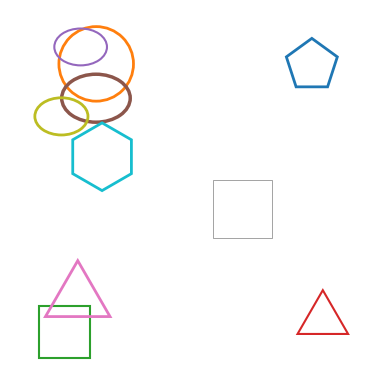[{"shape": "pentagon", "thickness": 2, "radius": 0.35, "center": [0.81, 0.831]}, {"shape": "circle", "thickness": 2, "radius": 0.48, "center": [0.25, 0.834]}, {"shape": "square", "thickness": 1.5, "radius": 0.34, "center": [0.168, 0.137]}, {"shape": "triangle", "thickness": 1.5, "radius": 0.38, "center": [0.838, 0.17]}, {"shape": "oval", "thickness": 1.5, "radius": 0.34, "center": [0.209, 0.878]}, {"shape": "oval", "thickness": 2.5, "radius": 0.44, "center": [0.249, 0.745]}, {"shape": "triangle", "thickness": 2, "radius": 0.48, "center": [0.202, 0.226]}, {"shape": "square", "thickness": 0.5, "radius": 0.38, "center": [0.63, 0.456]}, {"shape": "oval", "thickness": 2, "radius": 0.35, "center": [0.16, 0.698]}, {"shape": "hexagon", "thickness": 2, "radius": 0.44, "center": [0.265, 0.593]}]